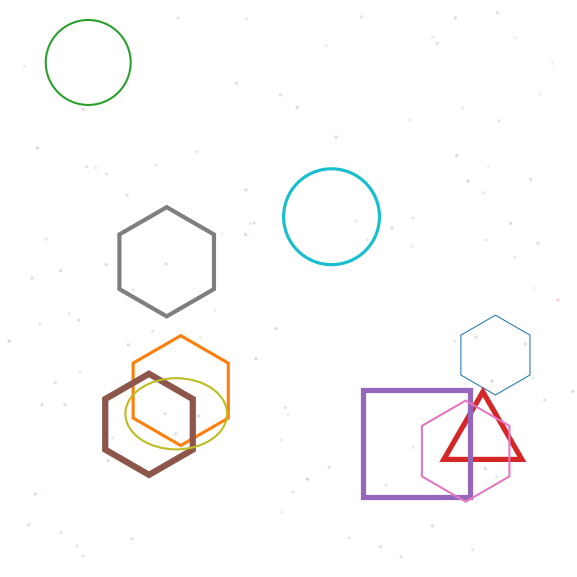[{"shape": "hexagon", "thickness": 0.5, "radius": 0.35, "center": [0.858, 0.384]}, {"shape": "hexagon", "thickness": 1.5, "radius": 0.48, "center": [0.313, 0.323]}, {"shape": "circle", "thickness": 1, "radius": 0.37, "center": [0.153, 0.891]}, {"shape": "triangle", "thickness": 2.5, "radius": 0.39, "center": [0.836, 0.243]}, {"shape": "square", "thickness": 2.5, "radius": 0.47, "center": [0.721, 0.232]}, {"shape": "hexagon", "thickness": 3, "radius": 0.44, "center": [0.258, 0.264]}, {"shape": "hexagon", "thickness": 1, "radius": 0.44, "center": [0.806, 0.218]}, {"shape": "hexagon", "thickness": 2, "radius": 0.47, "center": [0.289, 0.546]}, {"shape": "oval", "thickness": 1, "radius": 0.44, "center": [0.305, 0.283]}, {"shape": "circle", "thickness": 1.5, "radius": 0.42, "center": [0.574, 0.624]}]